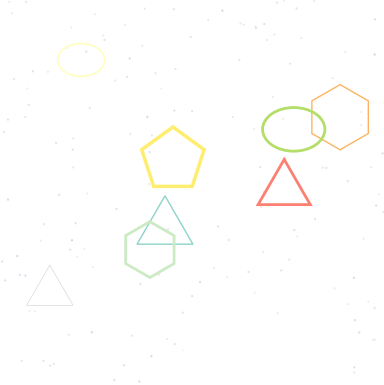[{"shape": "triangle", "thickness": 1, "radius": 0.42, "center": [0.428, 0.408]}, {"shape": "oval", "thickness": 1, "radius": 0.3, "center": [0.211, 0.844]}, {"shape": "triangle", "thickness": 2, "radius": 0.39, "center": [0.738, 0.508]}, {"shape": "hexagon", "thickness": 1, "radius": 0.42, "center": [0.883, 0.696]}, {"shape": "oval", "thickness": 2, "radius": 0.4, "center": [0.763, 0.664]}, {"shape": "triangle", "thickness": 0.5, "radius": 0.35, "center": [0.129, 0.242]}, {"shape": "hexagon", "thickness": 2, "radius": 0.36, "center": [0.389, 0.352]}, {"shape": "pentagon", "thickness": 2.5, "radius": 0.43, "center": [0.449, 0.585]}]